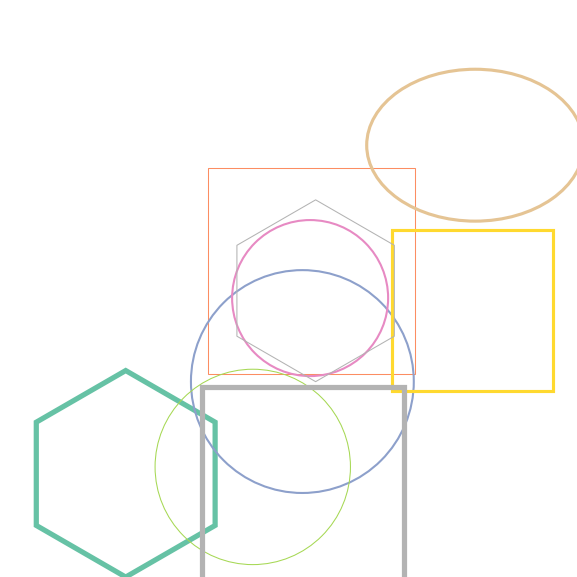[{"shape": "hexagon", "thickness": 2.5, "radius": 0.89, "center": [0.218, 0.179]}, {"shape": "square", "thickness": 0.5, "radius": 0.89, "center": [0.539, 0.53]}, {"shape": "circle", "thickness": 1, "radius": 0.96, "center": [0.524, 0.338]}, {"shape": "circle", "thickness": 1, "radius": 0.68, "center": [0.537, 0.483]}, {"shape": "circle", "thickness": 0.5, "radius": 0.85, "center": [0.438, 0.191]}, {"shape": "square", "thickness": 1.5, "radius": 0.7, "center": [0.818, 0.461]}, {"shape": "oval", "thickness": 1.5, "radius": 0.94, "center": [0.823, 0.748]}, {"shape": "hexagon", "thickness": 0.5, "radius": 0.79, "center": [0.547, 0.496]}, {"shape": "square", "thickness": 2.5, "radius": 0.88, "center": [0.525, 0.153]}]